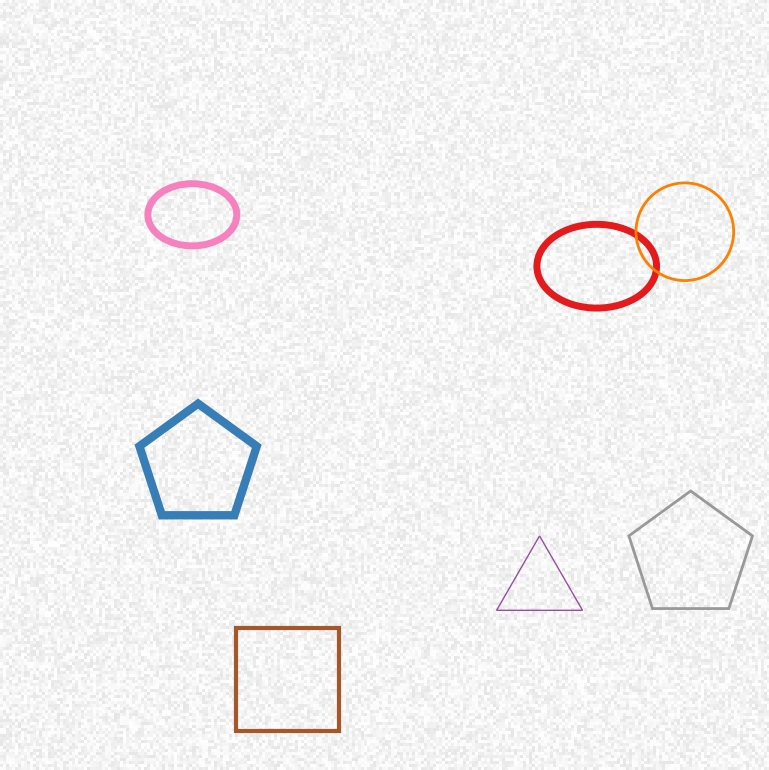[{"shape": "oval", "thickness": 2.5, "radius": 0.39, "center": [0.775, 0.654]}, {"shape": "pentagon", "thickness": 3, "radius": 0.4, "center": [0.257, 0.396]}, {"shape": "triangle", "thickness": 0.5, "radius": 0.32, "center": [0.701, 0.24]}, {"shape": "circle", "thickness": 1, "radius": 0.32, "center": [0.889, 0.699]}, {"shape": "square", "thickness": 1.5, "radius": 0.33, "center": [0.373, 0.118]}, {"shape": "oval", "thickness": 2.5, "radius": 0.29, "center": [0.25, 0.721]}, {"shape": "pentagon", "thickness": 1, "radius": 0.42, "center": [0.897, 0.278]}]